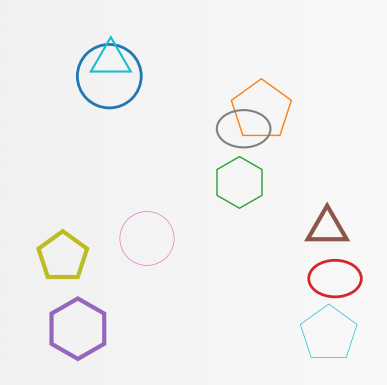[{"shape": "circle", "thickness": 2, "radius": 0.41, "center": [0.282, 0.802]}, {"shape": "pentagon", "thickness": 1, "radius": 0.41, "center": [0.675, 0.714]}, {"shape": "hexagon", "thickness": 1, "radius": 0.34, "center": [0.618, 0.526]}, {"shape": "oval", "thickness": 2, "radius": 0.34, "center": [0.865, 0.276]}, {"shape": "hexagon", "thickness": 3, "radius": 0.39, "center": [0.201, 0.146]}, {"shape": "triangle", "thickness": 3, "radius": 0.29, "center": [0.844, 0.408]}, {"shape": "circle", "thickness": 0.5, "radius": 0.35, "center": [0.379, 0.381]}, {"shape": "oval", "thickness": 1.5, "radius": 0.35, "center": [0.629, 0.666]}, {"shape": "pentagon", "thickness": 3, "radius": 0.33, "center": [0.162, 0.334]}, {"shape": "triangle", "thickness": 1.5, "radius": 0.3, "center": [0.286, 0.844]}, {"shape": "pentagon", "thickness": 0.5, "radius": 0.38, "center": [0.848, 0.133]}]